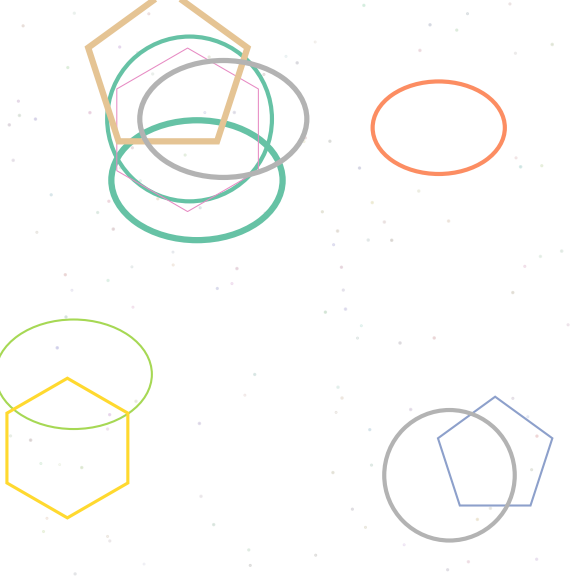[{"shape": "circle", "thickness": 2, "radius": 0.71, "center": [0.328, 0.793]}, {"shape": "oval", "thickness": 3, "radius": 0.74, "center": [0.341, 0.687]}, {"shape": "oval", "thickness": 2, "radius": 0.57, "center": [0.76, 0.778]}, {"shape": "pentagon", "thickness": 1, "radius": 0.52, "center": [0.857, 0.208]}, {"shape": "hexagon", "thickness": 0.5, "radius": 0.71, "center": [0.325, 0.774]}, {"shape": "oval", "thickness": 1, "radius": 0.68, "center": [0.128, 0.351]}, {"shape": "hexagon", "thickness": 1.5, "radius": 0.6, "center": [0.117, 0.223]}, {"shape": "pentagon", "thickness": 3, "radius": 0.73, "center": [0.291, 0.872]}, {"shape": "circle", "thickness": 2, "radius": 0.56, "center": [0.778, 0.176]}, {"shape": "oval", "thickness": 2.5, "radius": 0.72, "center": [0.387, 0.793]}]